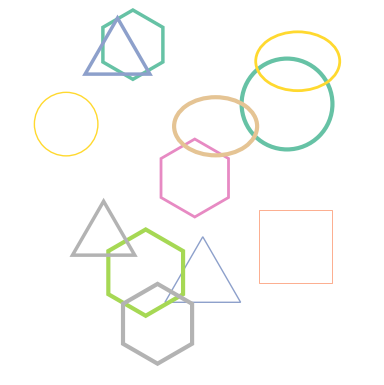[{"shape": "hexagon", "thickness": 2.5, "radius": 0.45, "center": [0.345, 0.884]}, {"shape": "circle", "thickness": 3, "radius": 0.59, "center": [0.746, 0.73]}, {"shape": "square", "thickness": 0.5, "radius": 0.47, "center": [0.768, 0.361]}, {"shape": "triangle", "thickness": 2.5, "radius": 0.49, "center": [0.305, 0.856]}, {"shape": "triangle", "thickness": 1, "radius": 0.57, "center": [0.527, 0.272]}, {"shape": "hexagon", "thickness": 2, "radius": 0.51, "center": [0.506, 0.538]}, {"shape": "hexagon", "thickness": 3, "radius": 0.56, "center": [0.378, 0.292]}, {"shape": "oval", "thickness": 2, "radius": 0.55, "center": [0.773, 0.841]}, {"shape": "circle", "thickness": 1, "radius": 0.41, "center": [0.172, 0.678]}, {"shape": "oval", "thickness": 3, "radius": 0.54, "center": [0.56, 0.672]}, {"shape": "hexagon", "thickness": 3, "radius": 0.52, "center": [0.409, 0.159]}, {"shape": "triangle", "thickness": 2.5, "radius": 0.47, "center": [0.269, 0.384]}]